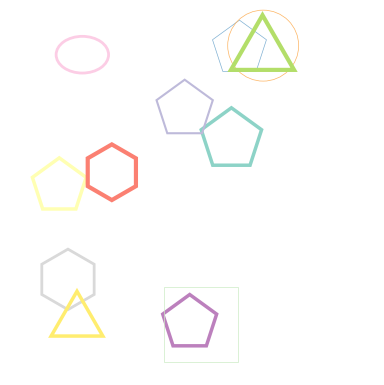[{"shape": "pentagon", "thickness": 2.5, "radius": 0.41, "center": [0.601, 0.638]}, {"shape": "pentagon", "thickness": 2.5, "radius": 0.37, "center": [0.154, 0.517]}, {"shape": "pentagon", "thickness": 1.5, "radius": 0.38, "center": [0.48, 0.716]}, {"shape": "hexagon", "thickness": 3, "radius": 0.36, "center": [0.29, 0.553]}, {"shape": "pentagon", "thickness": 0.5, "radius": 0.37, "center": [0.622, 0.874]}, {"shape": "circle", "thickness": 0.5, "radius": 0.46, "center": [0.684, 0.882]}, {"shape": "triangle", "thickness": 3, "radius": 0.47, "center": [0.682, 0.866]}, {"shape": "oval", "thickness": 2, "radius": 0.34, "center": [0.214, 0.858]}, {"shape": "hexagon", "thickness": 2, "radius": 0.39, "center": [0.177, 0.274]}, {"shape": "pentagon", "thickness": 2.5, "radius": 0.37, "center": [0.493, 0.161]}, {"shape": "square", "thickness": 0.5, "radius": 0.48, "center": [0.522, 0.157]}, {"shape": "triangle", "thickness": 2.5, "radius": 0.39, "center": [0.2, 0.166]}]